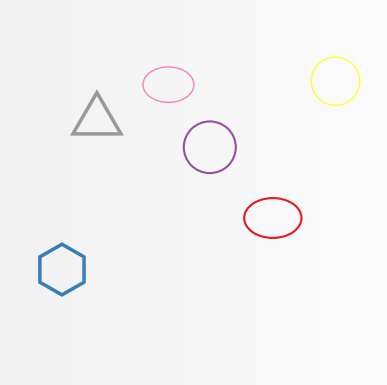[{"shape": "oval", "thickness": 1.5, "radius": 0.37, "center": [0.704, 0.434]}, {"shape": "hexagon", "thickness": 2.5, "radius": 0.33, "center": [0.16, 0.3]}, {"shape": "circle", "thickness": 1.5, "radius": 0.34, "center": [0.541, 0.617]}, {"shape": "circle", "thickness": 1, "radius": 0.31, "center": [0.866, 0.789]}, {"shape": "oval", "thickness": 1, "radius": 0.33, "center": [0.435, 0.78]}, {"shape": "triangle", "thickness": 2.5, "radius": 0.36, "center": [0.25, 0.688]}]